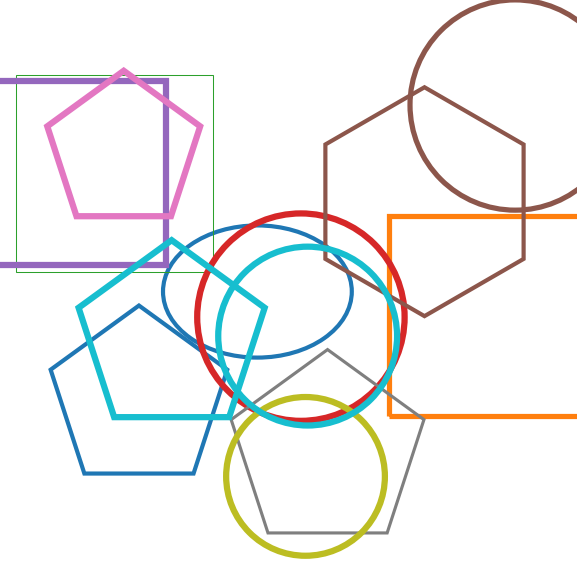[{"shape": "oval", "thickness": 2, "radius": 0.82, "center": [0.446, 0.494]}, {"shape": "pentagon", "thickness": 2, "radius": 0.8, "center": [0.241, 0.309]}, {"shape": "square", "thickness": 2.5, "radius": 0.87, "center": [0.847, 0.452]}, {"shape": "square", "thickness": 0.5, "radius": 0.85, "center": [0.198, 0.699]}, {"shape": "circle", "thickness": 3, "radius": 0.9, "center": [0.521, 0.45]}, {"shape": "square", "thickness": 3, "radius": 0.8, "center": [0.128, 0.7]}, {"shape": "hexagon", "thickness": 2, "radius": 0.99, "center": [0.735, 0.65]}, {"shape": "circle", "thickness": 2.5, "radius": 0.91, "center": [0.892, 0.817]}, {"shape": "pentagon", "thickness": 3, "radius": 0.7, "center": [0.214, 0.737]}, {"shape": "pentagon", "thickness": 1.5, "radius": 0.88, "center": [0.567, 0.218]}, {"shape": "circle", "thickness": 3, "radius": 0.69, "center": [0.529, 0.174]}, {"shape": "circle", "thickness": 3, "radius": 0.77, "center": [0.533, 0.417]}, {"shape": "pentagon", "thickness": 3, "radius": 0.85, "center": [0.297, 0.414]}]